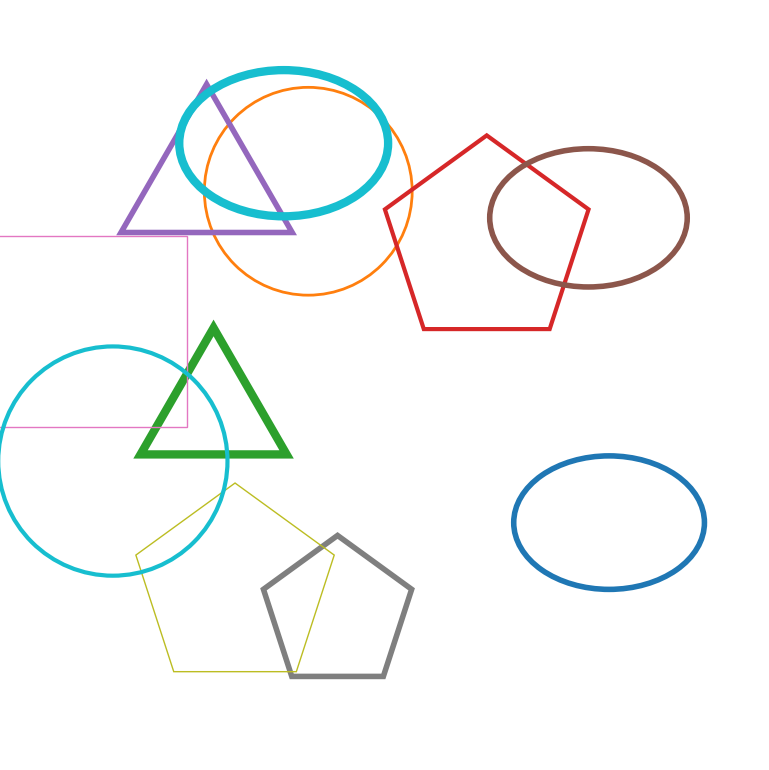[{"shape": "oval", "thickness": 2, "radius": 0.62, "center": [0.791, 0.321]}, {"shape": "circle", "thickness": 1, "radius": 0.67, "center": [0.4, 0.752]}, {"shape": "triangle", "thickness": 3, "radius": 0.55, "center": [0.277, 0.465]}, {"shape": "pentagon", "thickness": 1.5, "radius": 0.7, "center": [0.632, 0.685]}, {"shape": "triangle", "thickness": 2, "radius": 0.64, "center": [0.268, 0.762]}, {"shape": "oval", "thickness": 2, "radius": 0.64, "center": [0.764, 0.717]}, {"shape": "square", "thickness": 0.5, "radius": 0.62, "center": [0.119, 0.569]}, {"shape": "pentagon", "thickness": 2, "radius": 0.51, "center": [0.438, 0.203]}, {"shape": "pentagon", "thickness": 0.5, "radius": 0.68, "center": [0.305, 0.237]}, {"shape": "oval", "thickness": 3, "radius": 0.68, "center": [0.368, 0.814]}, {"shape": "circle", "thickness": 1.5, "radius": 0.74, "center": [0.147, 0.401]}]